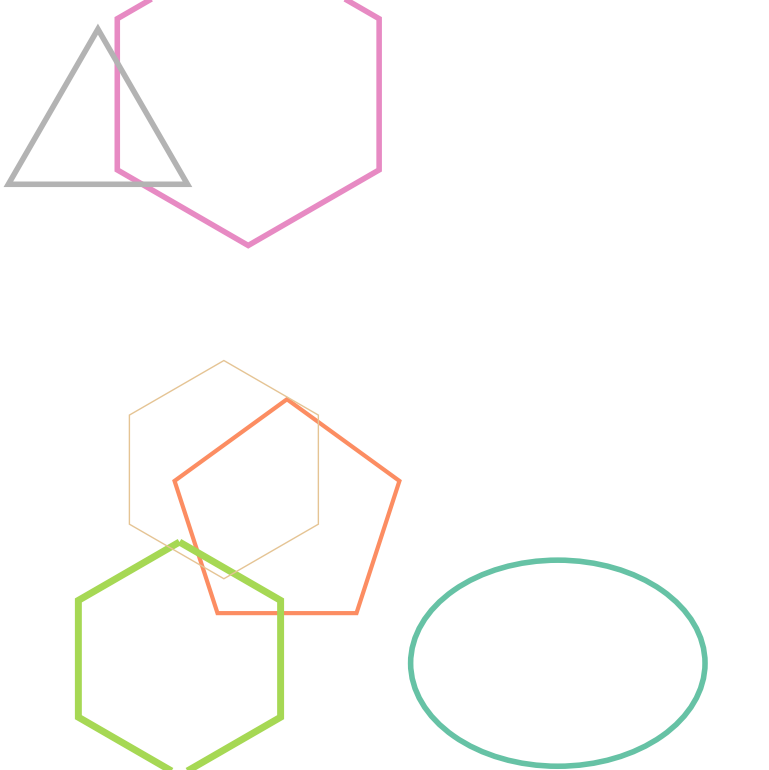[{"shape": "oval", "thickness": 2, "radius": 0.96, "center": [0.724, 0.139]}, {"shape": "pentagon", "thickness": 1.5, "radius": 0.77, "center": [0.373, 0.328]}, {"shape": "hexagon", "thickness": 2, "radius": 0.98, "center": [0.322, 0.878]}, {"shape": "hexagon", "thickness": 2.5, "radius": 0.76, "center": [0.233, 0.144]}, {"shape": "hexagon", "thickness": 0.5, "radius": 0.71, "center": [0.291, 0.39]}, {"shape": "triangle", "thickness": 2, "radius": 0.67, "center": [0.127, 0.828]}]